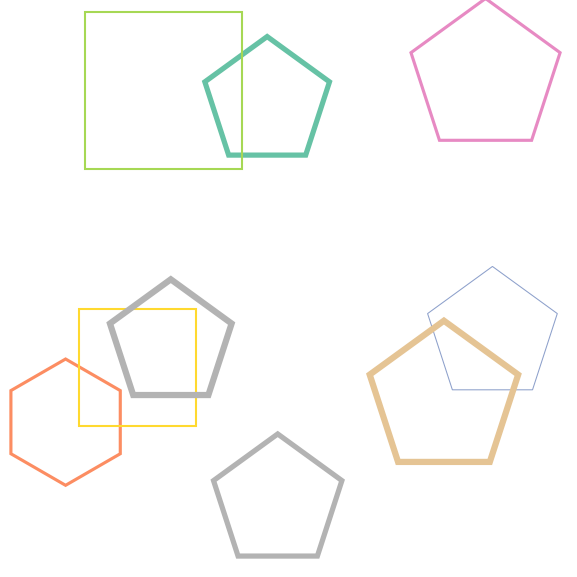[{"shape": "pentagon", "thickness": 2.5, "radius": 0.57, "center": [0.463, 0.822]}, {"shape": "hexagon", "thickness": 1.5, "radius": 0.55, "center": [0.114, 0.268]}, {"shape": "pentagon", "thickness": 0.5, "radius": 0.59, "center": [0.853, 0.42]}, {"shape": "pentagon", "thickness": 1.5, "radius": 0.68, "center": [0.841, 0.866]}, {"shape": "square", "thickness": 1, "radius": 0.68, "center": [0.283, 0.842]}, {"shape": "square", "thickness": 1, "radius": 0.51, "center": [0.238, 0.362]}, {"shape": "pentagon", "thickness": 3, "radius": 0.68, "center": [0.769, 0.309]}, {"shape": "pentagon", "thickness": 2.5, "radius": 0.58, "center": [0.481, 0.131]}, {"shape": "pentagon", "thickness": 3, "radius": 0.55, "center": [0.296, 0.405]}]